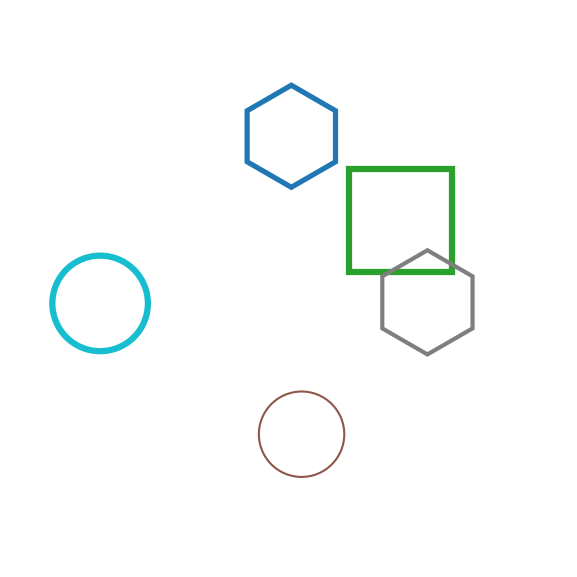[{"shape": "hexagon", "thickness": 2.5, "radius": 0.44, "center": [0.504, 0.763]}, {"shape": "square", "thickness": 3, "radius": 0.45, "center": [0.693, 0.617]}, {"shape": "circle", "thickness": 1, "radius": 0.37, "center": [0.522, 0.247]}, {"shape": "hexagon", "thickness": 2, "radius": 0.45, "center": [0.74, 0.476]}, {"shape": "circle", "thickness": 3, "radius": 0.41, "center": [0.173, 0.474]}]